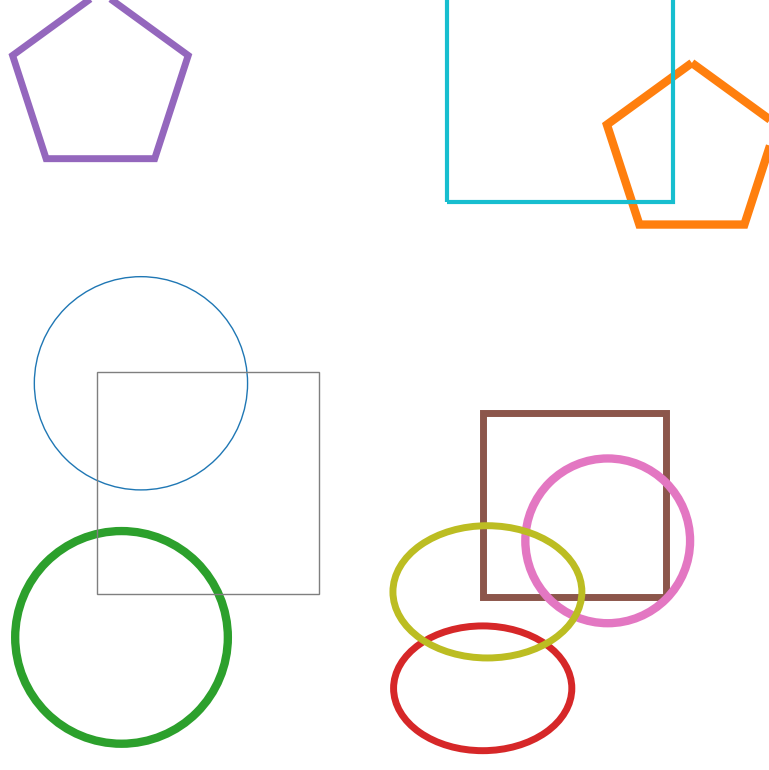[{"shape": "circle", "thickness": 0.5, "radius": 0.69, "center": [0.183, 0.502]}, {"shape": "pentagon", "thickness": 3, "radius": 0.58, "center": [0.899, 0.802]}, {"shape": "circle", "thickness": 3, "radius": 0.69, "center": [0.158, 0.172]}, {"shape": "oval", "thickness": 2.5, "radius": 0.58, "center": [0.627, 0.106]}, {"shape": "pentagon", "thickness": 2.5, "radius": 0.6, "center": [0.13, 0.891]}, {"shape": "square", "thickness": 2.5, "radius": 0.6, "center": [0.746, 0.344]}, {"shape": "circle", "thickness": 3, "radius": 0.53, "center": [0.789, 0.298]}, {"shape": "square", "thickness": 0.5, "radius": 0.72, "center": [0.27, 0.373]}, {"shape": "oval", "thickness": 2.5, "radius": 0.61, "center": [0.633, 0.231]}, {"shape": "square", "thickness": 1.5, "radius": 0.73, "center": [0.727, 0.884]}]